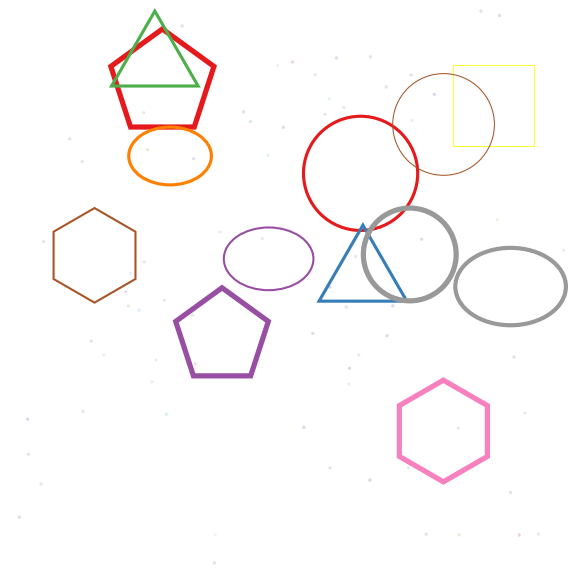[{"shape": "circle", "thickness": 1.5, "radius": 0.49, "center": [0.624, 0.699]}, {"shape": "pentagon", "thickness": 2.5, "radius": 0.47, "center": [0.281, 0.855]}, {"shape": "triangle", "thickness": 1.5, "radius": 0.44, "center": [0.628, 0.522]}, {"shape": "triangle", "thickness": 1.5, "radius": 0.43, "center": [0.268, 0.893]}, {"shape": "oval", "thickness": 1, "radius": 0.39, "center": [0.465, 0.551]}, {"shape": "pentagon", "thickness": 2.5, "radius": 0.42, "center": [0.384, 0.416]}, {"shape": "oval", "thickness": 1.5, "radius": 0.36, "center": [0.295, 0.729]}, {"shape": "square", "thickness": 0.5, "radius": 0.35, "center": [0.854, 0.816]}, {"shape": "hexagon", "thickness": 1, "radius": 0.41, "center": [0.164, 0.557]}, {"shape": "circle", "thickness": 0.5, "radius": 0.44, "center": [0.768, 0.784]}, {"shape": "hexagon", "thickness": 2.5, "radius": 0.44, "center": [0.768, 0.253]}, {"shape": "oval", "thickness": 2, "radius": 0.48, "center": [0.884, 0.503]}, {"shape": "circle", "thickness": 2.5, "radius": 0.4, "center": [0.71, 0.558]}]